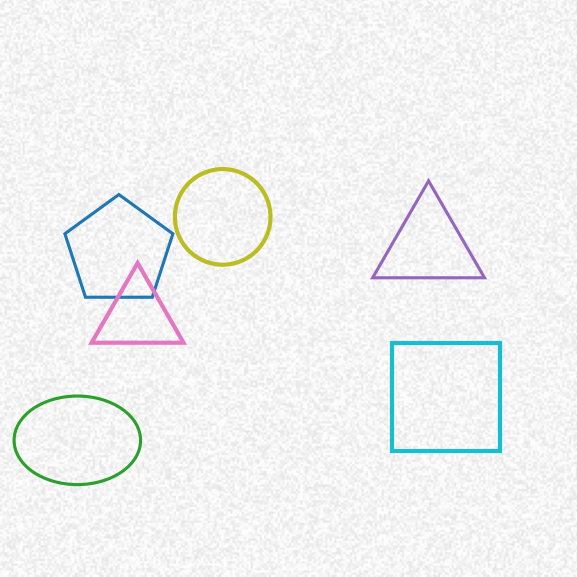[{"shape": "pentagon", "thickness": 1.5, "radius": 0.49, "center": [0.206, 0.564]}, {"shape": "oval", "thickness": 1.5, "radius": 0.55, "center": [0.134, 0.237]}, {"shape": "triangle", "thickness": 1.5, "radius": 0.56, "center": [0.742, 0.574]}, {"shape": "triangle", "thickness": 2, "radius": 0.46, "center": [0.238, 0.452]}, {"shape": "circle", "thickness": 2, "radius": 0.41, "center": [0.386, 0.624]}, {"shape": "square", "thickness": 2, "radius": 0.47, "center": [0.773, 0.311]}]